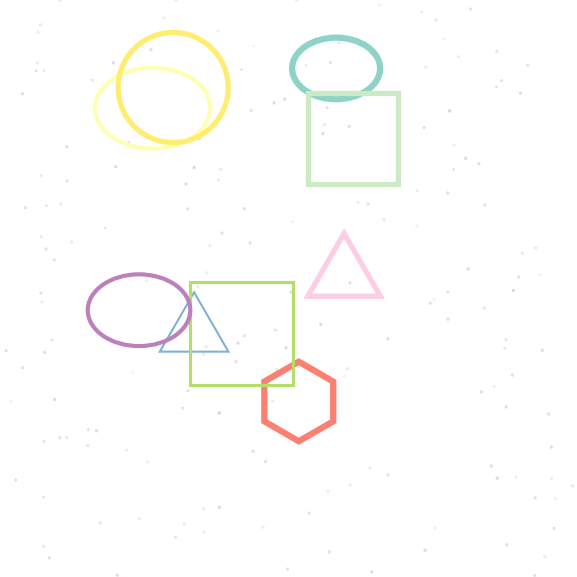[{"shape": "oval", "thickness": 3, "radius": 0.38, "center": [0.582, 0.881]}, {"shape": "oval", "thickness": 2, "radius": 0.5, "center": [0.264, 0.812]}, {"shape": "hexagon", "thickness": 3, "radius": 0.34, "center": [0.517, 0.304]}, {"shape": "triangle", "thickness": 1, "radius": 0.34, "center": [0.336, 0.424]}, {"shape": "square", "thickness": 1.5, "radius": 0.45, "center": [0.418, 0.421]}, {"shape": "triangle", "thickness": 2.5, "radius": 0.36, "center": [0.596, 0.522]}, {"shape": "oval", "thickness": 2, "radius": 0.44, "center": [0.241, 0.462]}, {"shape": "square", "thickness": 2.5, "radius": 0.39, "center": [0.611, 0.759]}, {"shape": "circle", "thickness": 2.5, "radius": 0.48, "center": [0.3, 0.848]}]